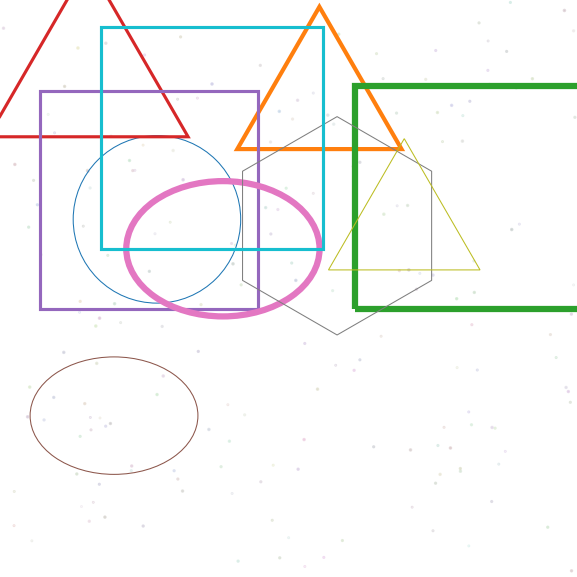[{"shape": "circle", "thickness": 0.5, "radius": 0.73, "center": [0.272, 0.619]}, {"shape": "triangle", "thickness": 2, "radius": 0.82, "center": [0.553, 0.823]}, {"shape": "square", "thickness": 3, "radius": 0.97, "center": [0.808, 0.657]}, {"shape": "triangle", "thickness": 1.5, "radius": 1.0, "center": [0.153, 0.862]}, {"shape": "square", "thickness": 1.5, "radius": 0.95, "center": [0.258, 0.653]}, {"shape": "oval", "thickness": 0.5, "radius": 0.73, "center": [0.197, 0.279]}, {"shape": "oval", "thickness": 3, "radius": 0.84, "center": [0.386, 0.568]}, {"shape": "hexagon", "thickness": 0.5, "radius": 0.95, "center": [0.584, 0.608]}, {"shape": "triangle", "thickness": 0.5, "radius": 0.76, "center": [0.7, 0.608]}, {"shape": "square", "thickness": 1.5, "radius": 0.96, "center": [0.367, 0.761]}]